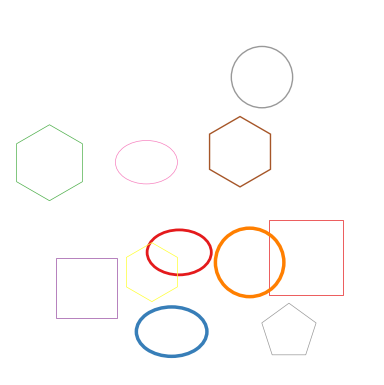[{"shape": "square", "thickness": 0.5, "radius": 0.48, "center": [0.794, 0.331]}, {"shape": "oval", "thickness": 2, "radius": 0.42, "center": [0.465, 0.344]}, {"shape": "oval", "thickness": 2.5, "radius": 0.46, "center": [0.446, 0.139]}, {"shape": "hexagon", "thickness": 0.5, "radius": 0.49, "center": [0.129, 0.577]}, {"shape": "square", "thickness": 0.5, "radius": 0.39, "center": [0.225, 0.252]}, {"shape": "circle", "thickness": 2.5, "radius": 0.44, "center": [0.648, 0.318]}, {"shape": "hexagon", "thickness": 0.5, "radius": 0.38, "center": [0.395, 0.293]}, {"shape": "hexagon", "thickness": 1, "radius": 0.46, "center": [0.623, 0.606]}, {"shape": "oval", "thickness": 0.5, "radius": 0.4, "center": [0.38, 0.579]}, {"shape": "pentagon", "thickness": 0.5, "radius": 0.37, "center": [0.751, 0.138]}, {"shape": "circle", "thickness": 1, "radius": 0.4, "center": [0.68, 0.8]}]